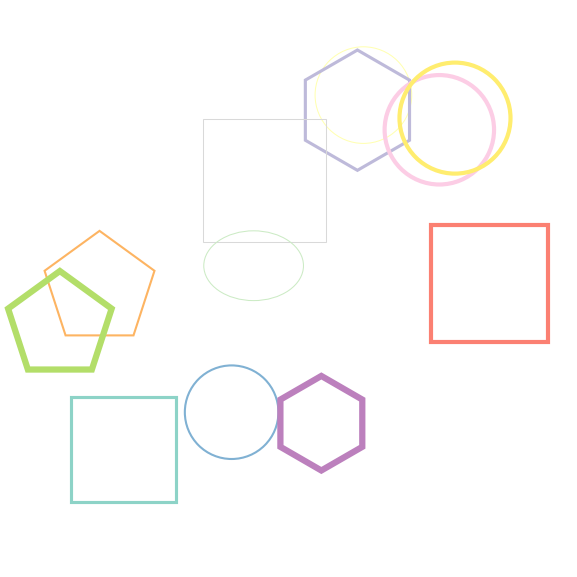[{"shape": "square", "thickness": 1.5, "radius": 0.45, "center": [0.213, 0.221]}, {"shape": "circle", "thickness": 0.5, "radius": 0.42, "center": [0.629, 0.834]}, {"shape": "hexagon", "thickness": 1.5, "radius": 0.52, "center": [0.619, 0.808]}, {"shape": "square", "thickness": 2, "radius": 0.51, "center": [0.848, 0.508]}, {"shape": "circle", "thickness": 1, "radius": 0.41, "center": [0.401, 0.285]}, {"shape": "pentagon", "thickness": 1, "radius": 0.5, "center": [0.172, 0.499]}, {"shape": "pentagon", "thickness": 3, "radius": 0.47, "center": [0.104, 0.436]}, {"shape": "circle", "thickness": 2, "radius": 0.47, "center": [0.761, 0.774]}, {"shape": "square", "thickness": 0.5, "radius": 0.53, "center": [0.458, 0.687]}, {"shape": "hexagon", "thickness": 3, "radius": 0.41, "center": [0.556, 0.266]}, {"shape": "oval", "thickness": 0.5, "radius": 0.43, "center": [0.439, 0.539]}, {"shape": "circle", "thickness": 2, "radius": 0.48, "center": [0.788, 0.795]}]